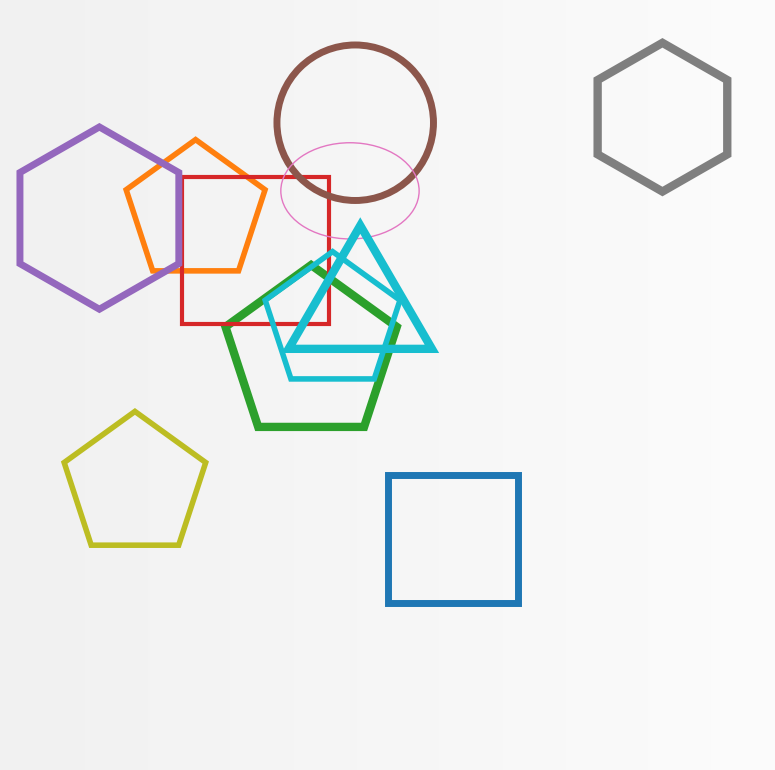[{"shape": "square", "thickness": 2.5, "radius": 0.42, "center": [0.585, 0.3]}, {"shape": "pentagon", "thickness": 2, "radius": 0.47, "center": [0.252, 0.724]}, {"shape": "pentagon", "thickness": 3, "radius": 0.58, "center": [0.401, 0.54]}, {"shape": "square", "thickness": 1.5, "radius": 0.48, "center": [0.33, 0.675]}, {"shape": "hexagon", "thickness": 2.5, "radius": 0.59, "center": [0.128, 0.717]}, {"shape": "circle", "thickness": 2.5, "radius": 0.5, "center": [0.458, 0.841]}, {"shape": "oval", "thickness": 0.5, "radius": 0.45, "center": [0.452, 0.752]}, {"shape": "hexagon", "thickness": 3, "radius": 0.48, "center": [0.855, 0.848]}, {"shape": "pentagon", "thickness": 2, "radius": 0.48, "center": [0.174, 0.37]}, {"shape": "triangle", "thickness": 3, "radius": 0.53, "center": [0.465, 0.6]}, {"shape": "pentagon", "thickness": 2, "radius": 0.46, "center": [0.429, 0.582]}]